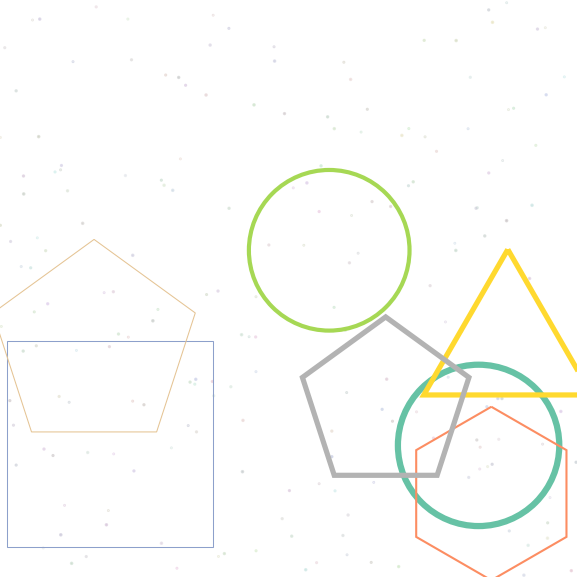[{"shape": "circle", "thickness": 3, "radius": 0.7, "center": [0.829, 0.228]}, {"shape": "hexagon", "thickness": 1, "radius": 0.75, "center": [0.851, 0.145]}, {"shape": "square", "thickness": 0.5, "radius": 0.89, "center": [0.191, 0.23]}, {"shape": "circle", "thickness": 2, "radius": 0.7, "center": [0.57, 0.566]}, {"shape": "triangle", "thickness": 2.5, "radius": 0.84, "center": [0.879, 0.399]}, {"shape": "pentagon", "thickness": 0.5, "radius": 0.92, "center": [0.163, 0.4]}, {"shape": "pentagon", "thickness": 2.5, "radius": 0.76, "center": [0.668, 0.299]}]